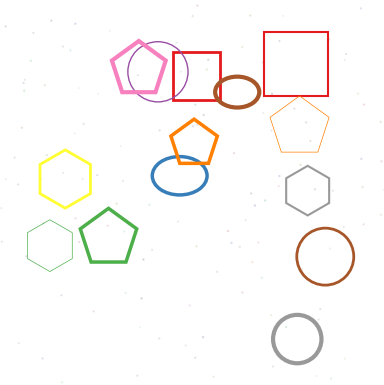[{"shape": "square", "thickness": 1.5, "radius": 0.42, "center": [0.769, 0.833]}, {"shape": "square", "thickness": 2, "radius": 0.31, "center": [0.511, 0.802]}, {"shape": "oval", "thickness": 2.5, "radius": 0.36, "center": [0.467, 0.543]}, {"shape": "pentagon", "thickness": 2.5, "radius": 0.39, "center": [0.282, 0.382]}, {"shape": "hexagon", "thickness": 0.5, "radius": 0.34, "center": [0.129, 0.362]}, {"shape": "circle", "thickness": 1, "radius": 0.39, "center": [0.41, 0.814]}, {"shape": "pentagon", "thickness": 0.5, "radius": 0.4, "center": [0.778, 0.67]}, {"shape": "pentagon", "thickness": 2.5, "radius": 0.32, "center": [0.504, 0.627]}, {"shape": "hexagon", "thickness": 2, "radius": 0.38, "center": [0.169, 0.535]}, {"shape": "circle", "thickness": 2, "radius": 0.37, "center": [0.845, 0.333]}, {"shape": "oval", "thickness": 3, "radius": 0.29, "center": [0.616, 0.761]}, {"shape": "pentagon", "thickness": 3, "radius": 0.37, "center": [0.361, 0.82]}, {"shape": "hexagon", "thickness": 1.5, "radius": 0.32, "center": [0.799, 0.505]}, {"shape": "circle", "thickness": 3, "radius": 0.31, "center": [0.772, 0.119]}]